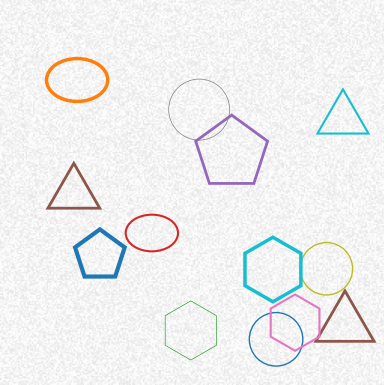[{"shape": "circle", "thickness": 1, "radius": 0.35, "center": [0.717, 0.119]}, {"shape": "pentagon", "thickness": 3, "radius": 0.34, "center": [0.259, 0.337]}, {"shape": "oval", "thickness": 2.5, "radius": 0.4, "center": [0.2, 0.792]}, {"shape": "hexagon", "thickness": 0.5, "radius": 0.38, "center": [0.496, 0.142]}, {"shape": "oval", "thickness": 1.5, "radius": 0.34, "center": [0.394, 0.395]}, {"shape": "pentagon", "thickness": 2, "radius": 0.49, "center": [0.602, 0.603]}, {"shape": "triangle", "thickness": 2, "radius": 0.39, "center": [0.192, 0.498]}, {"shape": "triangle", "thickness": 2, "radius": 0.44, "center": [0.896, 0.157]}, {"shape": "hexagon", "thickness": 1.5, "radius": 0.37, "center": [0.766, 0.162]}, {"shape": "circle", "thickness": 0.5, "radius": 0.4, "center": [0.517, 0.715]}, {"shape": "circle", "thickness": 1, "radius": 0.34, "center": [0.848, 0.302]}, {"shape": "hexagon", "thickness": 2.5, "radius": 0.42, "center": [0.709, 0.3]}, {"shape": "triangle", "thickness": 1.5, "radius": 0.38, "center": [0.891, 0.691]}]